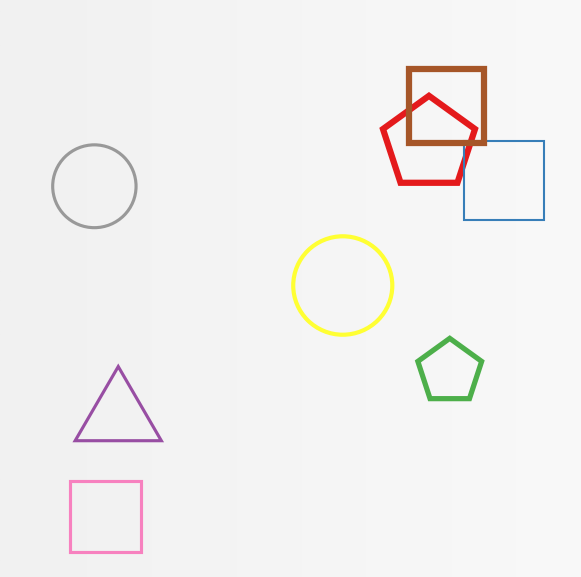[{"shape": "pentagon", "thickness": 3, "radius": 0.42, "center": [0.738, 0.75]}, {"shape": "square", "thickness": 1, "radius": 0.34, "center": [0.867, 0.687]}, {"shape": "pentagon", "thickness": 2.5, "radius": 0.29, "center": [0.774, 0.356]}, {"shape": "triangle", "thickness": 1.5, "radius": 0.43, "center": [0.203, 0.279]}, {"shape": "circle", "thickness": 2, "radius": 0.43, "center": [0.59, 0.505]}, {"shape": "square", "thickness": 3, "radius": 0.32, "center": [0.768, 0.816]}, {"shape": "square", "thickness": 1.5, "radius": 0.31, "center": [0.181, 0.105]}, {"shape": "circle", "thickness": 1.5, "radius": 0.36, "center": [0.162, 0.677]}]